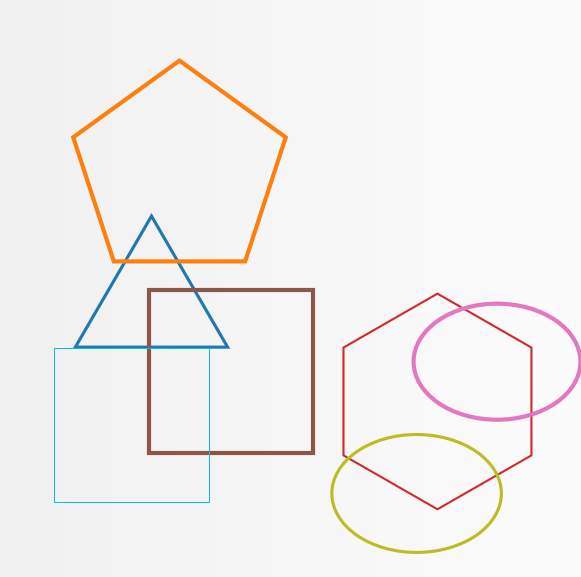[{"shape": "triangle", "thickness": 1.5, "radius": 0.76, "center": [0.261, 0.474]}, {"shape": "pentagon", "thickness": 2, "radius": 0.96, "center": [0.309, 0.702]}, {"shape": "hexagon", "thickness": 1, "radius": 0.93, "center": [0.753, 0.304]}, {"shape": "square", "thickness": 2, "radius": 0.7, "center": [0.397, 0.356]}, {"shape": "oval", "thickness": 2, "radius": 0.72, "center": [0.855, 0.373]}, {"shape": "oval", "thickness": 1.5, "radius": 0.73, "center": [0.717, 0.145]}, {"shape": "square", "thickness": 0.5, "radius": 0.67, "center": [0.226, 0.263]}]